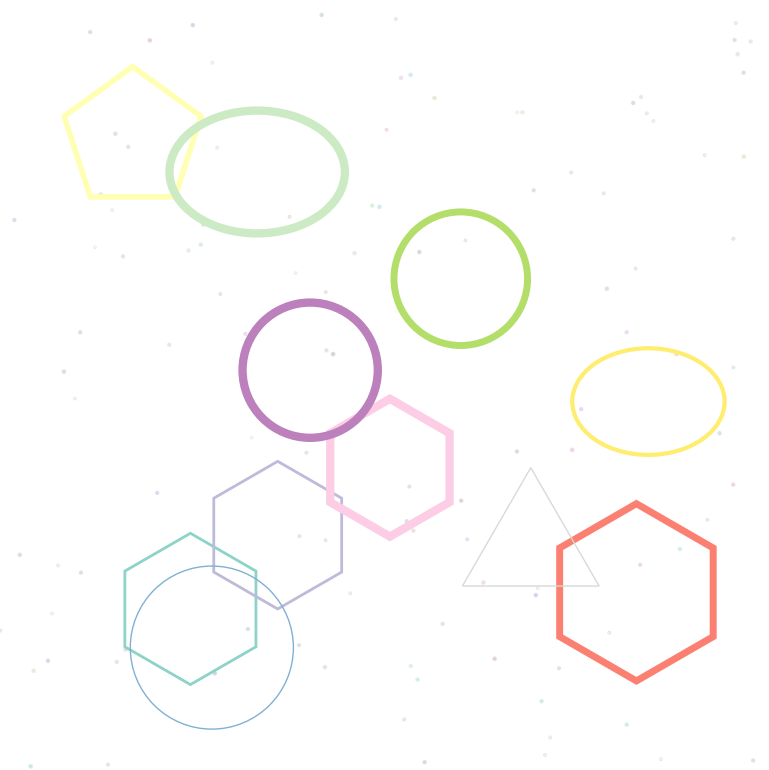[{"shape": "hexagon", "thickness": 1, "radius": 0.49, "center": [0.247, 0.209]}, {"shape": "pentagon", "thickness": 2, "radius": 0.47, "center": [0.172, 0.82]}, {"shape": "hexagon", "thickness": 1, "radius": 0.48, "center": [0.361, 0.305]}, {"shape": "hexagon", "thickness": 2.5, "radius": 0.58, "center": [0.827, 0.231]}, {"shape": "circle", "thickness": 0.5, "radius": 0.53, "center": [0.275, 0.159]}, {"shape": "circle", "thickness": 2.5, "radius": 0.43, "center": [0.598, 0.638]}, {"shape": "hexagon", "thickness": 3, "radius": 0.45, "center": [0.506, 0.393]}, {"shape": "triangle", "thickness": 0.5, "radius": 0.51, "center": [0.689, 0.29]}, {"shape": "circle", "thickness": 3, "radius": 0.44, "center": [0.403, 0.519]}, {"shape": "oval", "thickness": 3, "radius": 0.57, "center": [0.334, 0.777]}, {"shape": "oval", "thickness": 1.5, "radius": 0.49, "center": [0.842, 0.478]}]